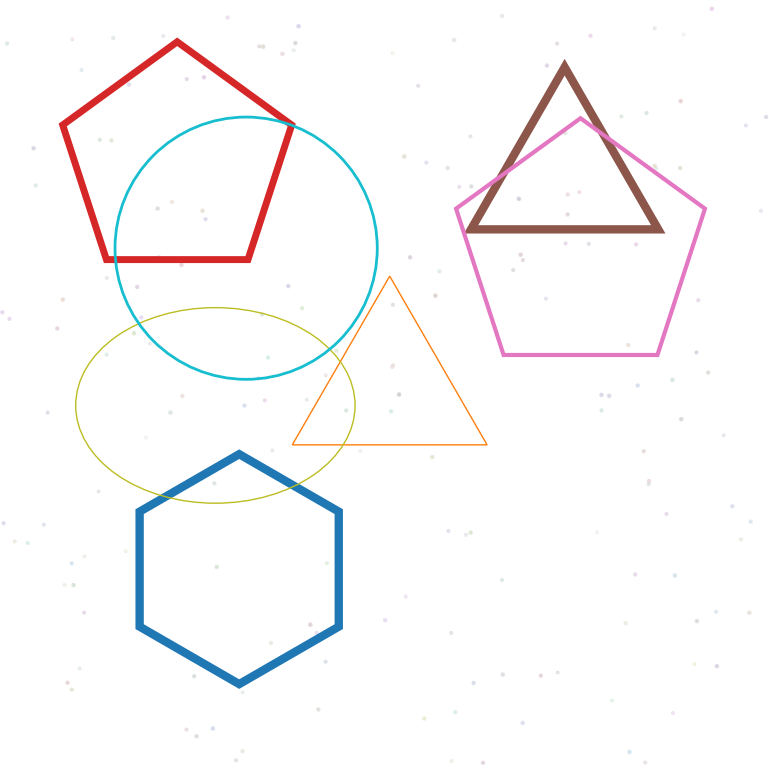[{"shape": "hexagon", "thickness": 3, "radius": 0.75, "center": [0.311, 0.261]}, {"shape": "triangle", "thickness": 0.5, "radius": 0.73, "center": [0.506, 0.495]}, {"shape": "pentagon", "thickness": 2.5, "radius": 0.78, "center": [0.23, 0.789]}, {"shape": "triangle", "thickness": 3, "radius": 0.7, "center": [0.733, 0.772]}, {"shape": "pentagon", "thickness": 1.5, "radius": 0.85, "center": [0.754, 0.676]}, {"shape": "oval", "thickness": 0.5, "radius": 0.91, "center": [0.28, 0.473]}, {"shape": "circle", "thickness": 1, "radius": 0.85, "center": [0.32, 0.678]}]